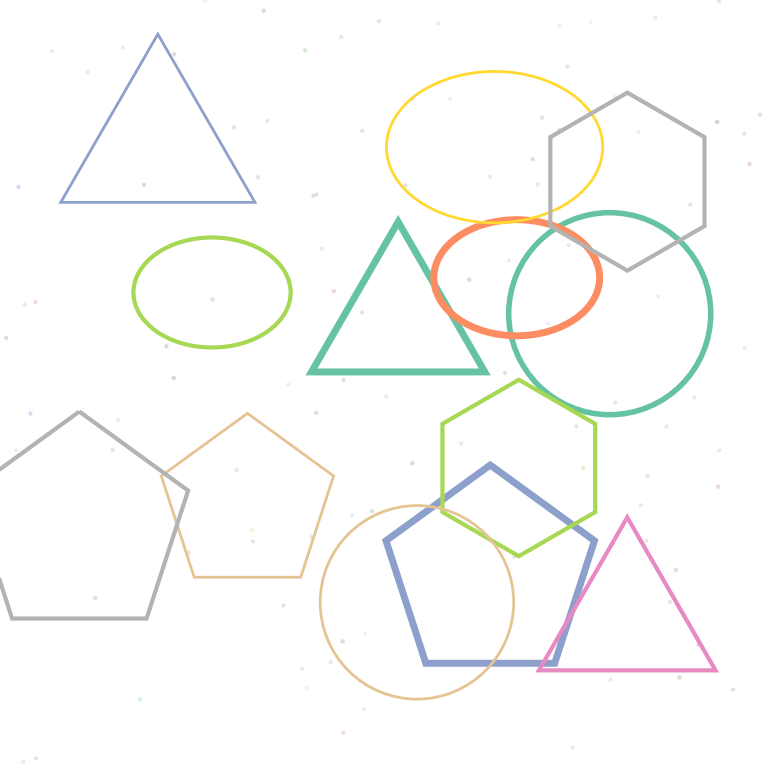[{"shape": "triangle", "thickness": 2.5, "radius": 0.65, "center": [0.517, 0.582]}, {"shape": "circle", "thickness": 2, "radius": 0.66, "center": [0.792, 0.593]}, {"shape": "oval", "thickness": 2.5, "radius": 0.54, "center": [0.671, 0.639]}, {"shape": "pentagon", "thickness": 2.5, "radius": 0.71, "center": [0.637, 0.254]}, {"shape": "triangle", "thickness": 1, "radius": 0.73, "center": [0.205, 0.81]}, {"shape": "triangle", "thickness": 1.5, "radius": 0.66, "center": [0.815, 0.196]}, {"shape": "hexagon", "thickness": 1.5, "radius": 0.57, "center": [0.674, 0.392]}, {"shape": "oval", "thickness": 1.5, "radius": 0.51, "center": [0.275, 0.62]}, {"shape": "oval", "thickness": 1, "radius": 0.7, "center": [0.642, 0.809]}, {"shape": "pentagon", "thickness": 1, "radius": 0.59, "center": [0.321, 0.346]}, {"shape": "circle", "thickness": 1, "radius": 0.63, "center": [0.541, 0.218]}, {"shape": "pentagon", "thickness": 1.5, "radius": 0.74, "center": [0.103, 0.317]}, {"shape": "hexagon", "thickness": 1.5, "radius": 0.58, "center": [0.815, 0.764]}]